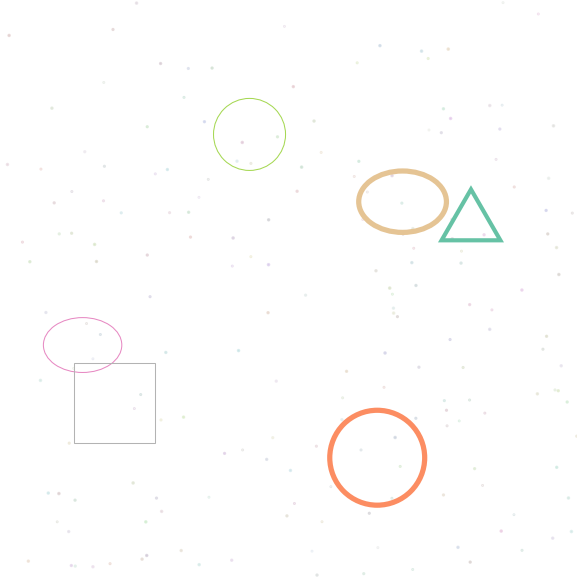[{"shape": "triangle", "thickness": 2, "radius": 0.29, "center": [0.816, 0.612]}, {"shape": "circle", "thickness": 2.5, "radius": 0.41, "center": [0.653, 0.207]}, {"shape": "oval", "thickness": 0.5, "radius": 0.34, "center": [0.143, 0.402]}, {"shape": "circle", "thickness": 0.5, "radius": 0.31, "center": [0.432, 0.766]}, {"shape": "oval", "thickness": 2.5, "radius": 0.38, "center": [0.697, 0.65]}, {"shape": "square", "thickness": 0.5, "radius": 0.35, "center": [0.198, 0.301]}]